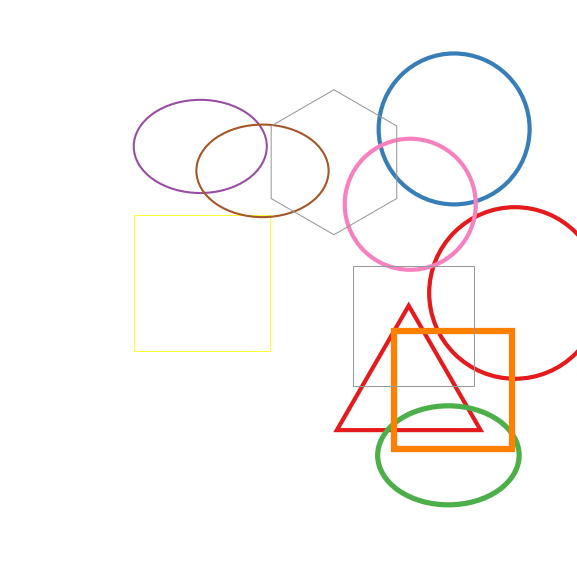[{"shape": "triangle", "thickness": 2, "radius": 0.72, "center": [0.708, 0.326]}, {"shape": "circle", "thickness": 2, "radius": 0.74, "center": [0.892, 0.492]}, {"shape": "circle", "thickness": 2, "radius": 0.65, "center": [0.786, 0.776]}, {"shape": "oval", "thickness": 2.5, "radius": 0.61, "center": [0.776, 0.211]}, {"shape": "oval", "thickness": 1, "radius": 0.58, "center": [0.347, 0.746]}, {"shape": "square", "thickness": 3, "radius": 0.51, "center": [0.784, 0.324]}, {"shape": "square", "thickness": 0.5, "radius": 0.59, "center": [0.349, 0.509]}, {"shape": "oval", "thickness": 1, "radius": 0.57, "center": [0.455, 0.703]}, {"shape": "circle", "thickness": 2, "radius": 0.57, "center": [0.71, 0.645]}, {"shape": "square", "thickness": 0.5, "radius": 0.52, "center": [0.716, 0.435]}, {"shape": "hexagon", "thickness": 0.5, "radius": 0.63, "center": [0.578, 0.718]}]